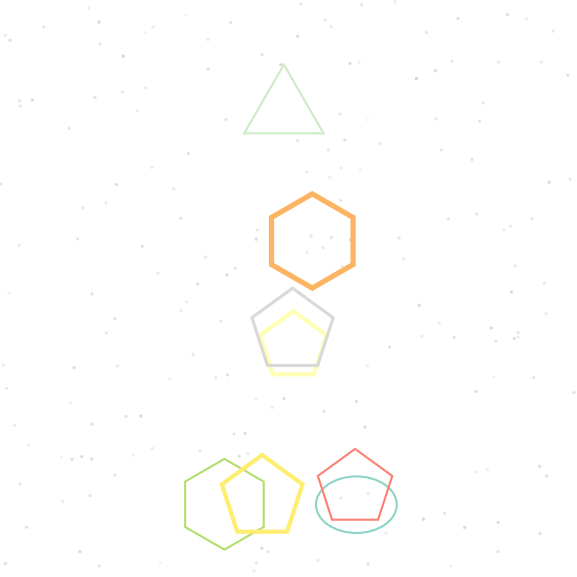[{"shape": "oval", "thickness": 1, "radius": 0.35, "center": [0.617, 0.125]}, {"shape": "pentagon", "thickness": 2, "radius": 0.3, "center": [0.508, 0.4]}, {"shape": "pentagon", "thickness": 1, "radius": 0.34, "center": [0.615, 0.154]}, {"shape": "hexagon", "thickness": 2.5, "radius": 0.41, "center": [0.541, 0.582]}, {"shape": "hexagon", "thickness": 1, "radius": 0.39, "center": [0.389, 0.126]}, {"shape": "pentagon", "thickness": 1.5, "radius": 0.37, "center": [0.507, 0.426]}, {"shape": "triangle", "thickness": 1, "radius": 0.4, "center": [0.492, 0.808]}, {"shape": "pentagon", "thickness": 2, "radius": 0.37, "center": [0.454, 0.138]}]